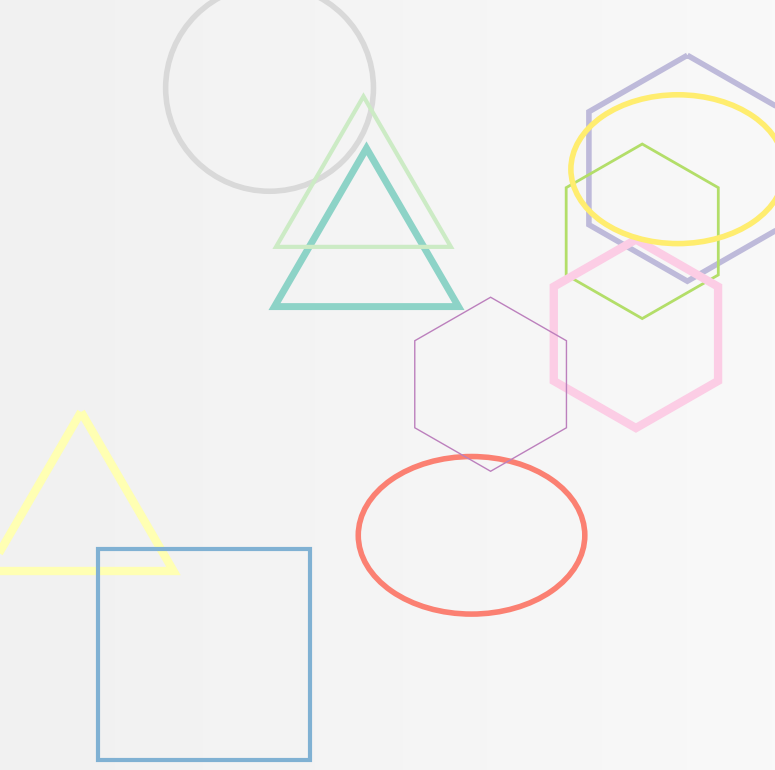[{"shape": "triangle", "thickness": 2.5, "radius": 0.69, "center": [0.473, 0.67]}, {"shape": "triangle", "thickness": 3, "radius": 0.69, "center": [0.105, 0.327]}, {"shape": "hexagon", "thickness": 2, "radius": 0.73, "center": [0.887, 0.782]}, {"shape": "oval", "thickness": 2, "radius": 0.73, "center": [0.608, 0.305]}, {"shape": "square", "thickness": 1.5, "radius": 0.69, "center": [0.263, 0.149]}, {"shape": "hexagon", "thickness": 1, "radius": 0.57, "center": [0.829, 0.7]}, {"shape": "hexagon", "thickness": 3, "radius": 0.61, "center": [0.821, 0.567]}, {"shape": "circle", "thickness": 2, "radius": 0.67, "center": [0.348, 0.886]}, {"shape": "hexagon", "thickness": 0.5, "radius": 0.56, "center": [0.633, 0.501]}, {"shape": "triangle", "thickness": 1.5, "radius": 0.65, "center": [0.469, 0.745]}, {"shape": "oval", "thickness": 2, "radius": 0.69, "center": [0.875, 0.78]}]